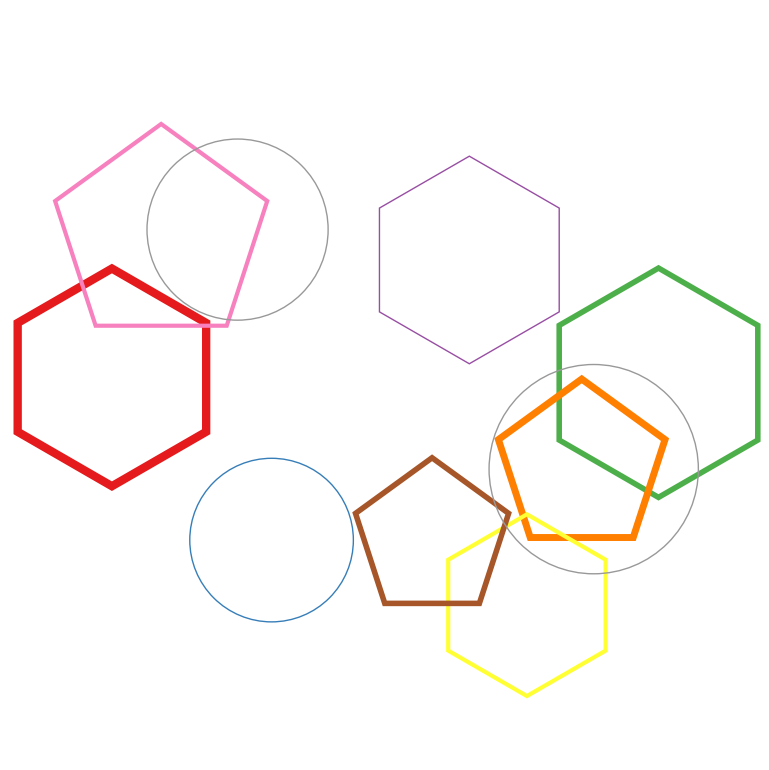[{"shape": "hexagon", "thickness": 3, "radius": 0.71, "center": [0.145, 0.51]}, {"shape": "circle", "thickness": 0.5, "radius": 0.53, "center": [0.353, 0.299]}, {"shape": "hexagon", "thickness": 2, "radius": 0.74, "center": [0.855, 0.503]}, {"shape": "hexagon", "thickness": 0.5, "radius": 0.67, "center": [0.61, 0.662]}, {"shape": "pentagon", "thickness": 2.5, "radius": 0.57, "center": [0.755, 0.394]}, {"shape": "hexagon", "thickness": 1.5, "radius": 0.59, "center": [0.684, 0.214]}, {"shape": "pentagon", "thickness": 2, "radius": 0.52, "center": [0.561, 0.301]}, {"shape": "pentagon", "thickness": 1.5, "radius": 0.72, "center": [0.209, 0.694]}, {"shape": "circle", "thickness": 0.5, "radius": 0.68, "center": [0.771, 0.391]}, {"shape": "circle", "thickness": 0.5, "radius": 0.59, "center": [0.309, 0.702]}]